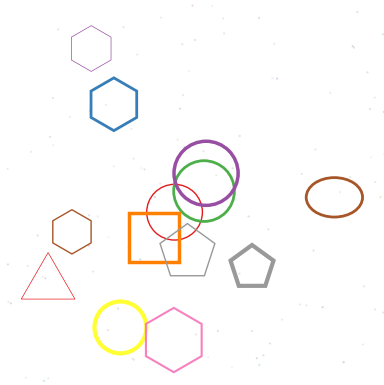[{"shape": "circle", "thickness": 1, "radius": 0.36, "center": [0.453, 0.449]}, {"shape": "triangle", "thickness": 0.5, "radius": 0.4, "center": [0.125, 0.263]}, {"shape": "hexagon", "thickness": 2, "radius": 0.34, "center": [0.296, 0.729]}, {"shape": "circle", "thickness": 2, "radius": 0.39, "center": [0.53, 0.504]}, {"shape": "hexagon", "thickness": 0.5, "radius": 0.3, "center": [0.237, 0.874]}, {"shape": "circle", "thickness": 2.5, "radius": 0.42, "center": [0.535, 0.55]}, {"shape": "square", "thickness": 2.5, "radius": 0.32, "center": [0.401, 0.383]}, {"shape": "circle", "thickness": 3, "radius": 0.34, "center": [0.313, 0.15]}, {"shape": "hexagon", "thickness": 1, "radius": 0.29, "center": [0.187, 0.398]}, {"shape": "oval", "thickness": 2, "radius": 0.37, "center": [0.869, 0.487]}, {"shape": "hexagon", "thickness": 1.5, "radius": 0.42, "center": [0.451, 0.117]}, {"shape": "pentagon", "thickness": 1, "radius": 0.37, "center": [0.487, 0.344]}, {"shape": "pentagon", "thickness": 3, "radius": 0.29, "center": [0.655, 0.305]}]